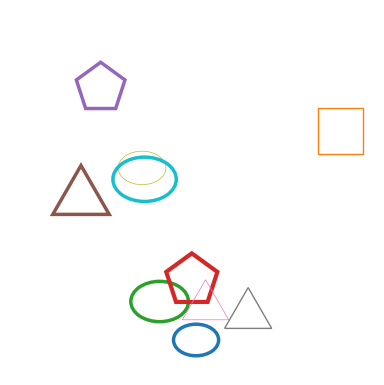[{"shape": "oval", "thickness": 2.5, "radius": 0.29, "center": [0.509, 0.117]}, {"shape": "square", "thickness": 1, "radius": 0.29, "center": [0.885, 0.66]}, {"shape": "oval", "thickness": 2.5, "radius": 0.37, "center": [0.415, 0.217]}, {"shape": "pentagon", "thickness": 3, "radius": 0.35, "center": [0.498, 0.272]}, {"shape": "pentagon", "thickness": 2.5, "radius": 0.33, "center": [0.261, 0.772]}, {"shape": "triangle", "thickness": 2.5, "radius": 0.42, "center": [0.21, 0.485]}, {"shape": "triangle", "thickness": 0.5, "radius": 0.35, "center": [0.534, 0.204]}, {"shape": "triangle", "thickness": 1, "radius": 0.35, "center": [0.645, 0.182]}, {"shape": "oval", "thickness": 0.5, "radius": 0.31, "center": [0.369, 0.564]}, {"shape": "oval", "thickness": 2.5, "radius": 0.41, "center": [0.376, 0.534]}]